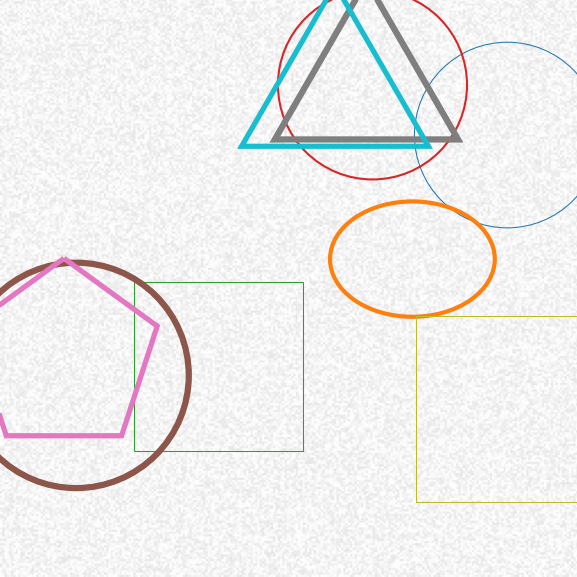[{"shape": "circle", "thickness": 0.5, "radius": 0.8, "center": [0.878, 0.765]}, {"shape": "oval", "thickness": 2, "radius": 0.71, "center": [0.714, 0.55]}, {"shape": "square", "thickness": 0.5, "radius": 0.73, "center": [0.378, 0.364]}, {"shape": "circle", "thickness": 1, "radius": 0.82, "center": [0.645, 0.852]}, {"shape": "circle", "thickness": 3, "radius": 0.98, "center": [0.132, 0.349]}, {"shape": "pentagon", "thickness": 2.5, "radius": 0.85, "center": [0.111, 0.382]}, {"shape": "triangle", "thickness": 3, "radius": 0.92, "center": [0.635, 0.849]}, {"shape": "square", "thickness": 0.5, "radius": 0.8, "center": [0.882, 0.291]}, {"shape": "triangle", "thickness": 2.5, "radius": 0.93, "center": [0.58, 0.839]}]